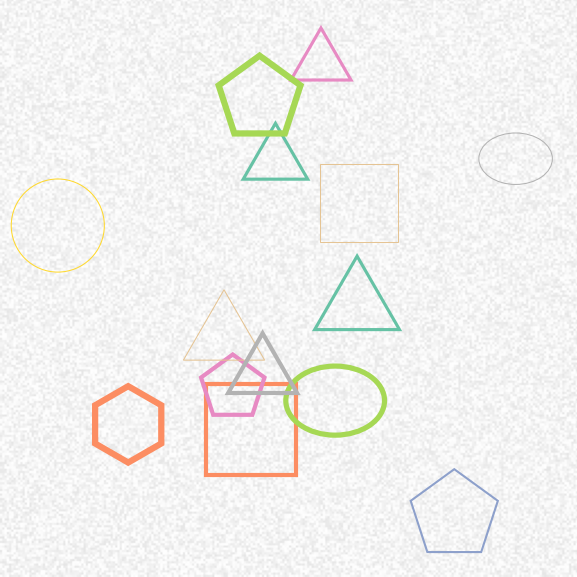[{"shape": "triangle", "thickness": 1.5, "radius": 0.42, "center": [0.618, 0.471]}, {"shape": "triangle", "thickness": 1.5, "radius": 0.32, "center": [0.477, 0.721]}, {"shape": "square", "thickness": 2, "radius": 0.39, "center": [0.435, 0.255]}, {"shape": "hexagon", "thickness": 3, "radius": 0.33, "center": [0.222, 0.264]}, {"shape": "pentagon", "thickness": 1, "radius": 0.4, "center": [0.787, 0.107]}, {"shape": "triangle", "thickness": 1.5, "radius": 0.3, "center": [0.556, 0.891]}, {"shape": "pentagon", "thickness": 2, "radius": 0.29, "center": [0.403, 0.328]}, {"shape": "pentagon", "thickness": 3, "radius": 0.37, "center": [0.45, 0.828]}, {"shape": "oval", "thickness": 2.5, "radius": 0.43, "center": [0.58, 0.305]}, {"shape": "circle", "thickness": 0.5, "radius": 0.4, "center": [0.1, 0.609]}, {"shape": "triangle", "thickness": 0.5, "radius": 0.41, "center": [0.388, 0.416]}, {"shape": "square", "thickness": 0.5, "radius": 0.34, "center": [0.622, 0.648]}, {"shape": "oval", "thickness": 0.5, "radius": 0.32, "center": [0.893, 0.724]}, {"shape": "triangle", "thickness": 2, "radius": 0.34, "center": [0.455, 0.353]}]